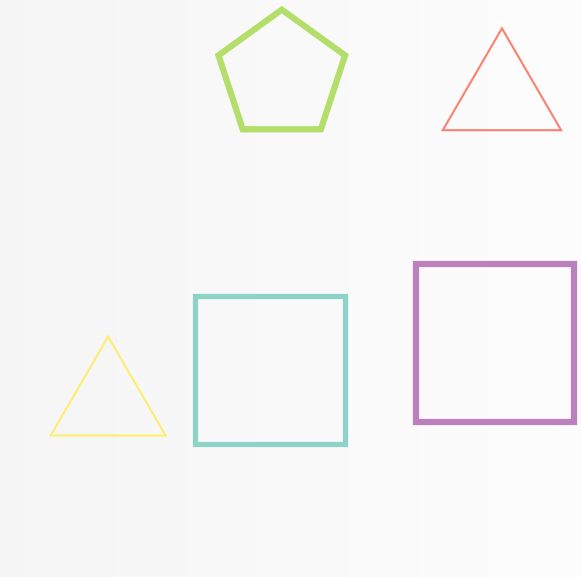[{"shape": "square", "thickness": 2.5, "radius": 0.64, "center": [0.465, 0.358]}, {"shape": "triangle", "thickness": 1, "radius": 0.59, "center": [0.864, 0.832]}, {"shape": "pentagon", "thickness": 3, "radius": 0.57, "center": [0.485, 0.868]}, {"shape": "square", "thickness": 3, "radius": 0.68, "center": [0.851, 0.405]}, {"shape": "triangle", "thickness": 1, "radius": 0.57, "center": [0.186, 0.302]}]